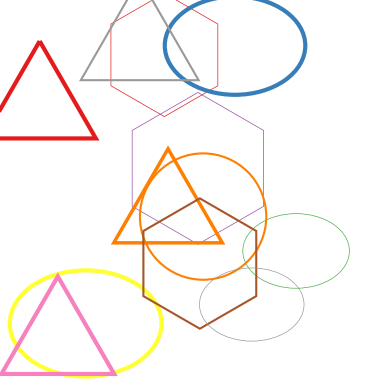[{"shape": "triangle", "thickness": 3, "radius": 0.84, "center": [0.103, 0.725]}, {"shape": "hexagon", "thickness": 0.5, "radius": 0.8, "center": [0.427, 0.857]}, {"shape": "oval", "thickness": 3, "radius": 0.91, "center": [0.61, 0.882]}, {"shape": "oval", "thickness": 0.5, "radius": 0.69, "center": [0.769, 0.348]}, {"shape": "hexagon", "thickness": 0.5, "radius": 0.99, "center": [0.514, 0.563]}, {"shape": "circle", "thickness": 1.5, "radius": 0.82, "center": [0.528, 0.437]}, {"shape": "triangle", "thickness": 2.5, "radius": 0.81, "center": [0.436, 0.451]}, {"shape": "oval", "thickness": 3, "radius": 0.99, "center": [0.223, 0.16]}, {"shape": "hexagon", "thickness": 1.5, "radius": 0.85, "center": [0.519, 0.315]}, {"shape": "triangle", "thickness": 3, "radius": 0.84, "center": [0.15, 0.113]}, {"shape": "oval", "thickness": 0.5, "radius": 0.68, "center": [0.654, 0.209]}, {"shape": "triangle", "thickness": 1.5, "radius": 0.88, "center": [0.363, 0.88]}]